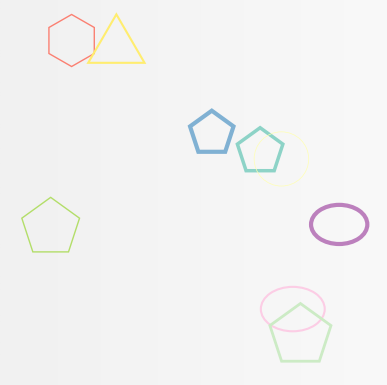[{"shape": "pentagon", "thickness": 2.5, "radius": 0.31, "center": [0.671, 0.607]}, {"shape": "circle", "thickness": 0.5, "radius": 0.35, "center": [0.726, 0.587]}, {"shape": "hexagon", "thickness": 1, "radius": 0.34, "center": [0.185, 0.895]}, {"shape": "pentagon", "thickness": 3, "radius": 0.29, "center": [0.547, 0.653]}, {"shape": "pentagon", "thickness": 1, "radius": 0.39, "center": [0.131, 0.409]}, {"shape": "oval", "thickness": 1.5, "radius": 0.41, "center": [0.756, 0.197]}, {"shape": "oval", "thickness": 3, "radius": 0.36, "center": [0.875, 0.417]}, {"shape": "pentagon", "thickness": 2, "radius": 0.41, "center": [0.775, 0.129]}, {"shape": "triangle", "thickness": 1.5, "radius": 0.42, "center": [0.3, 0.879]}]